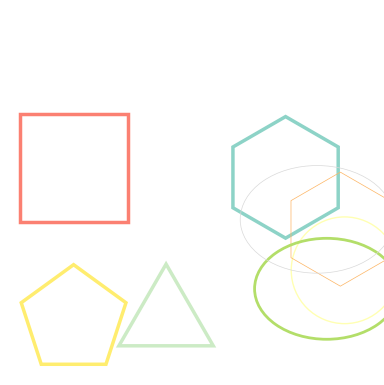[{"shape": "hexagon", "thickness": 2.5, "radius": 0.79, "center": [0.742, 0.539]}, {"shape": "circle", "thickness": 1, "radius": 0.69, "center": [0.895, 0.298]}, {"shape": "square", "thickness": 2.5, "radius": 0.7, "center": [0.193, 0.564]}, {"shape": "hexagon", "thickness": 0.5, "radius": 0.74, "center": [0.884, 0.405]}, {"shape": "oval", "thickness": 2, "radius": 0.94, "center": [0.849, 0.25]}, {"shape": "oval", "thickness": 0.5, "radius": 1.0, "center": [0.824, 0.43]}, {"shape": "triangle", "thickness": 2.5, "radius": 0.71, "center": [0.431, 0.173]}, {"shape": "pentagon", "thickness": 2.5, "radius": 0.72, "center": [0.191, 0.17]}]